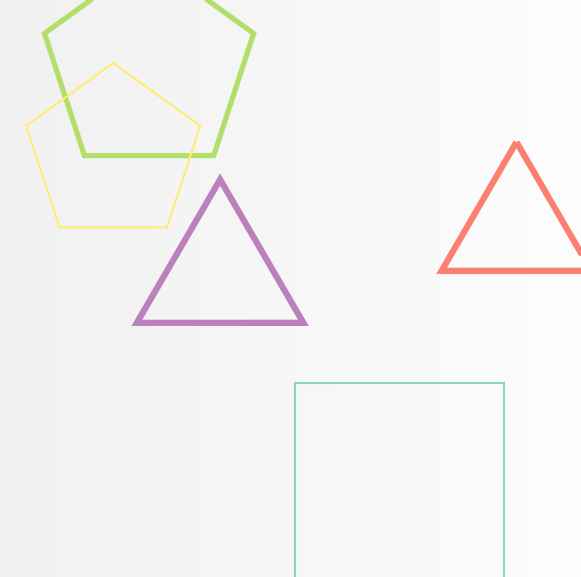[{"shape": "square", "thickness": 1, "radius": 0.9, "center": [0.688, 0.157]}, {"shape": "triangle", "thickness": 3, "radius": 0.74, "center": [0.889, 0.605]}, {"shape": "pentagon", "thickness": 2.5, "radius": 0.95, "center": [0.256, 0.883]}, {"shape": "triangle", "thickness": 3, "radius": 0.83, "center": [0.379, 0.523]}, {"shape": "pentagon", "thickness": 1, "radius": 0.79, "center": [0.195, 0.733]}]